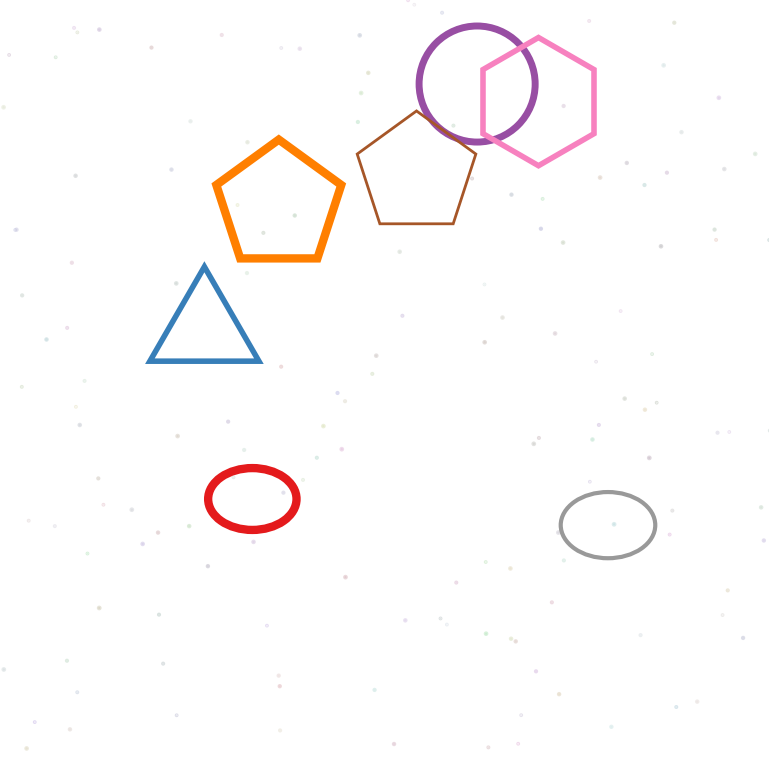[{"shape": "oval", "thickness": 3, "radius": 0.29, "center": [0.328, 0.352]}, {"shape": "triangle", "thickness": 2, "radius": 0.41, "center": [0.265, 0.572]}, {"shape": "circle", "thickness": 2.5, "radius": 0.38, "center": [0.62, 0.891]}, {"shape": "pentagon", "thickness": 3, "radius": 0.43, "center": [0.362, 0.733]}, {"shape": "pentagon", "thickness": 1, "radius": 0.41, "center": [0.541, 0.775]}, {"shape": "hexagon", "thickness": 2, "radius": 0.42, "center": [0.699, 0.868]}, {"shape": "oval", "thickness": 1.5, "radius": 0.31, "center": [0.79, 0.318]}]